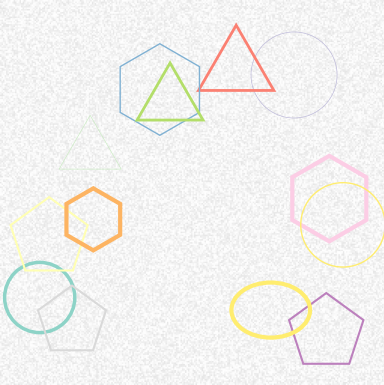[{"shape": "circle", "thickness": 2.5, "radius": 0.46, "center": [0.103, 0.227]}, {"shape": "pentagon", "thickness": 1.5, "radius": 0.53, "center": [0.128, 0.383]}, {"shape": "circle", "thickness": 0.5, "radius": 0.56, "center": [0.764, 0.805]}, {"shape": "triangle", "thickness": 2, "radius": 0.56, "center": [0.613, 0.822]}, {"shape": "hexagon", "thickness": 1, "radius": 0.59, "center": [0.415, 0.767]}, {"shape": "hexagon", "thickness": 3, "radius": 0.4, "center": [0.242, 0.43]}, {"shape": "triangle", "thickness": 2, "radius": 0.49, "center": [0.442, 0.738]}, {"shape": "hexagon", "thickness": 3, "radius": 0.55, "center": [0.855, 0.484]}, {"shape": "pentagon", "thickness": 1.5, "radius": 0.46, "center": [0.187, 0.165]}, {"shape": "pentagon", "thickness": 1.5, "radius": 0.51, "center": [0.847, 0.137]}, {"shape": "triangle", "thickness": 0.5, "radius": 0.47, "center": [0.234, 0.607]}, {"shape": "circle", "thickness": 1, "radius": 0.55, "center": [0.891, 0.416]}, {"shape": "oval", "thickness": 3, "radius": 0.51, "center": [0.703, 0.195]}]